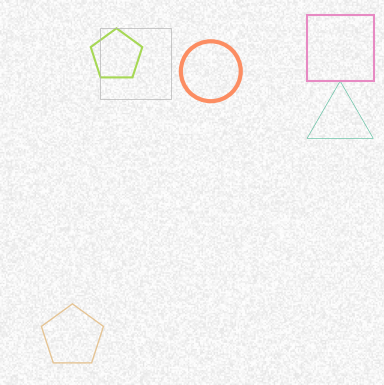[{"shape": "triangle", "thickness": 0.5, "radius": 0.5, "center": [0.884, 0.69]}, {"shape": "circle", "thickness": 3, "radius": 0.39, "center": [0.548, 0.815]}, {"shape": "square", "thickness": 1.5, "radius": 0.43, "center": [0.884, 0.875]}, {"shape": "pentagon", "thickness": 1.5, "radius": 0.35, "center": [0.303, 0.856]}, {"shape": "pentagon", "thickness": 1, "radius": 0.42, "center": [0.188, 0.126]}, {"shape": "square", "thickness": 0.5, "radius": 0.46, "center": [0.352, 0.834]}]